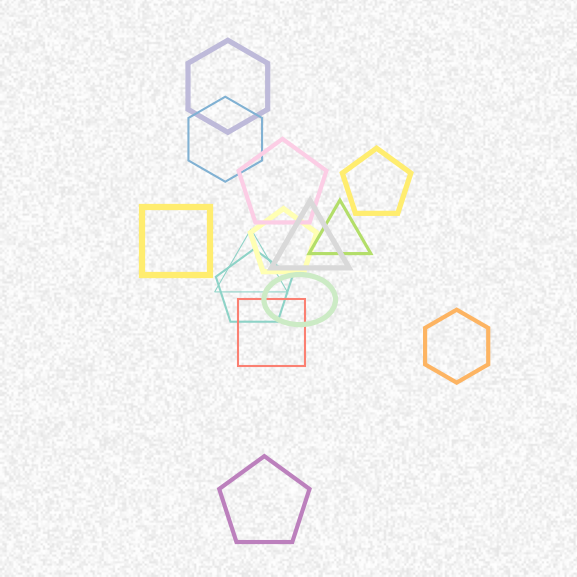[{"shape": "triangle", "thickness": 0.5, "radius": 0.36, "center": [0.435, 0.53]}, {"shape": "pentagon", "thickness": 1, "radius": 0.35, "center": [0.44, 0.498]}, {"shape": "pentagon", "thickness": 2.5, "radius": 0.3, "center": [0.491, 0.578]}, {"shape": "hexagon", "thickness": 2.5, "radius": 0.4, "center": [0.395, 0.85]}, {"shape": "square", "thickness": 1, "radius": 0.29, "center": [0.47, 0.424]}, {"shape": "hexagon", "thickness": 1, "radius": 0.37, "center": [0.39, 0.758]}, {"shape": "hexagon", "thickness": 2, "radius": 0.32, "center": [0.791, 0.4]}, {"shape": "triangle", "thickness": 1.5, "radius": 0.31, "center": [0.589, 0.591]}, {"shape": "pentagon", "thickness": 2, "radius": 0.4, "center": [0.489, 0.679]}, {"shape": "triangle", "thickness": 2.5, "radius": 0.39, "center": [0.537, 0.574]}, {"shape": "pentagon", "thickness": 2, "radius": 0.41, "center": [0.458, 0.127]}, {"shape": "oval", "thickness": 2.5, "radius": 0.31, "center": [0.519, 0.48]}, {"shape": "square", "thickness": 3, "radius": 0.29, "center": [0.305, 0.582]}, {"shape": "pentagon", "thickness": 2.5, "radius": 0.31, "center": [0.652, 0.68]}]